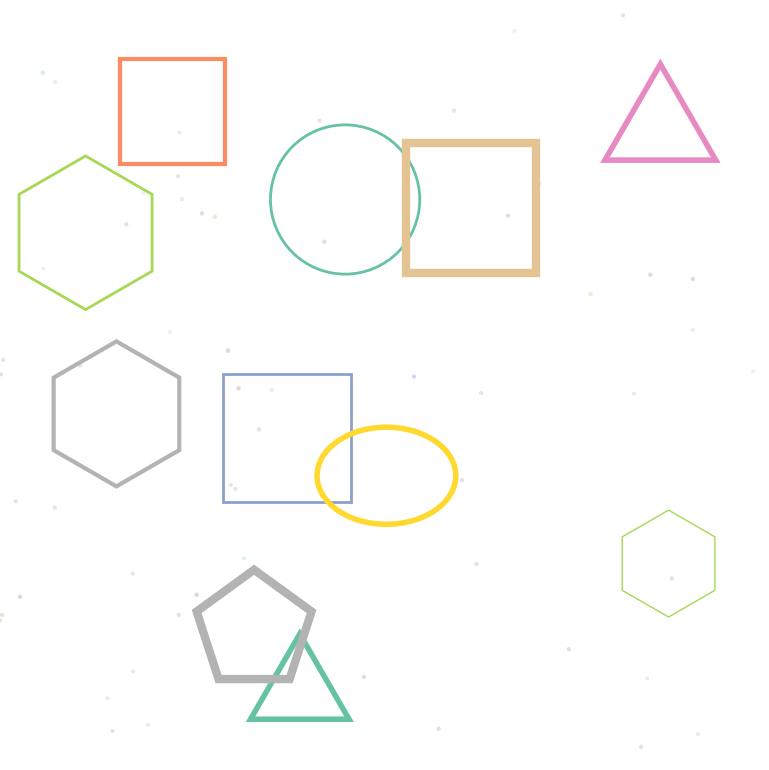[{"shape": "circle", "thickness": 1, "radius": 0.48, "center": [0.448, 0.741]}, {"shape": "triangle", "thickness": 2, "radius": 0.37, "center": [0.389, 0.103]}, {"shape": "square", "thickness": 1.5, "radius": 0.34, "center": [0.224, 0.856]}, {"shape": "square", "thickness": 1, "radius": 0.42, "center": [0.373, 0.431]}, {"shape": "triangle", "thickness": 2, "radius": 0.42, "center": [0.858, 0.834]}, {"shape": "hexagon", "thickness": 0.5, "radius": 0.35, "center": [0.868, 0.268]}, {"shape": "hexagon", "thickness": 1, "radius": 0.5, "center": [0.111, 0.698]}, {"shape": "oval", "thickness": 2, "radius": 0.45, "center": [0.502, 0.382]}, {"shape": "square", "thickness": 3, "radius": 0.42, "center": [0.612, 0.73]}, {"shape": "pentagon", "thickness": 3, "radius": 0.39, "center": [0.33, 0.182]}, {"shape": "hexagon", "thickness": 1.5, "radius": 0.47, "center": [0.151, 0.462]}]